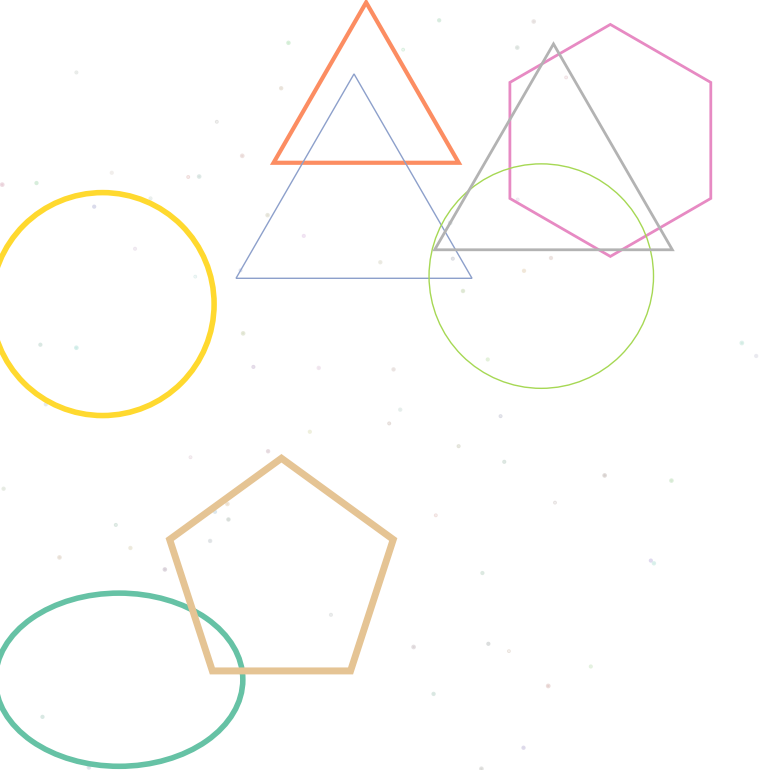[{"shape": "oval", "thickness": 2, "radius": 0.8, "center": [0.155, 0.117]}, {"shape": "triangle", "thickness": 1.5, "radius": 0.69, "center": [0.476, 0.858]}, {"shape": "triangle", "thickness": 0.5, "radius": 0.88, "center": [0.46, 0.727]}, {"shape": "hexagon", "thickness": 1, "radius": 0.75, "center": [0.793, 0.818]}, {"shape": "circle", "thickness": 0.5, "radius": 0.73, "center": [0.703, 0.641]}, {"shape": "circle", "thickness": 2, "radius": 0.72, "center": [0.133, 0.605]}, {"shape": "pentagon", "thickness": 2.5, "radius": 0.76, "center": [0.366, 0.252]}, {"shape": "triangle", "thickness": 1, "radius": 0.89, "center": [0.719, 0.765]}]